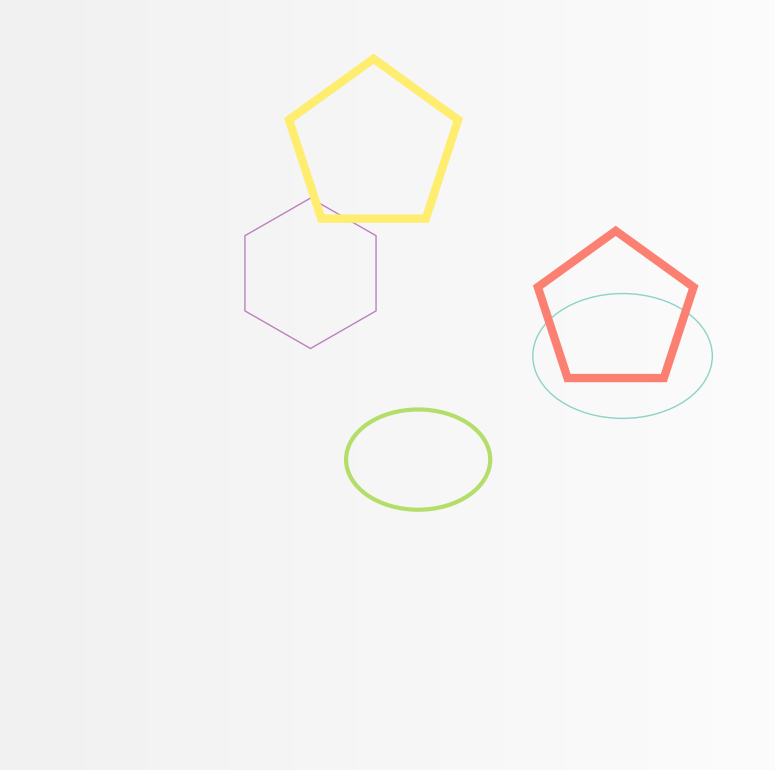[{"shape": "oval", "thickness": 0.5, "radius": 0.58, "center": [0.803, 0.538]}, {"shape": "pentagon", "thickness": 3, "radius": 0.53, "center": [0.794, 0.595]}, {"shape": "oval", "thickness": 1.5, "radius": 0.47, "center": [0.54, 0.403]}, {"shape": "hexagon", "thickness": 0.5, "radius": 0.49, "center": [0.401, 0.645]}, {"shape": "pentagon", "thickness": 3, "radius": 0.57, "center": [0.482, 0.809]}]